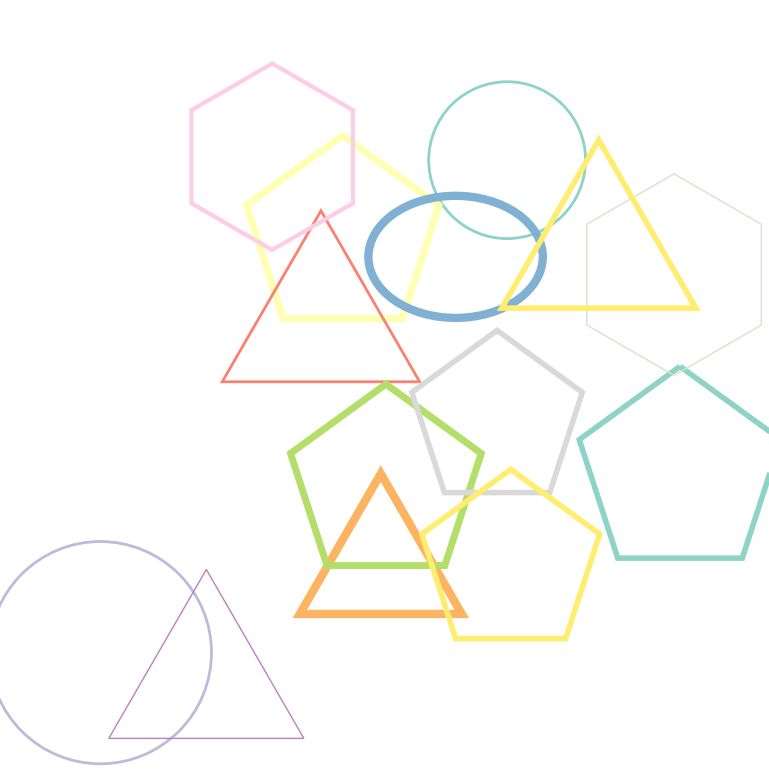[{"shape": "circle", "thickness": 1, "radius": 0.51, "center": [0.659, 0.792]}, {"shape": "pentagon", "thickness": 2, "radius": 0.69, "center": [0.883, 0.387]}, {"shape": "pentagon", "thickness": 2.5, "radius": 0.66, "center": [0.445, 0.693]}, {"shape": "circle", "thickness": 1, "radius": 0.72, "center": [0.13, 0.152]}, {"shape": "triangle", "thickness": 1, "radius": 0.74, "center": [0.417, 0.578]}, {"shape": "oval", "thickness": 3, "radius": 0.57, "center": [0.592, 0.666]}, {"shape": "triangle", "thickness": 3, "radius": 0.61, "center": [0.495, 0.263]}, {"shape": "pentagon", "thickness": 2.5, "radius": 0.65, "center": [0.501, 0.371]}, {"shape": "hexagon", "thickness": 1.5, "radius": 0.61, "center": [0.353, 0.796]}, {"shape": "pentagon", "thickness": 2, "radius": 0.58, "center": [0.646, 0.454]}, {"shape": "triangle", "thickness": 0.5, "radius": 0.73, "center": [0.268, 0.114]}, {"shape": "hexagon", "thickness": 0.5, "radius": 0.65, "center": [0.875, 0.643]}, {"shape": "pentagon", "thickness": 2, "radius": 0.61, "center": [0.663, 0.269]}, {"shape": "triangle", "thickness": 2, "radius": 0.73, "center": [0.778, 0.673]}]